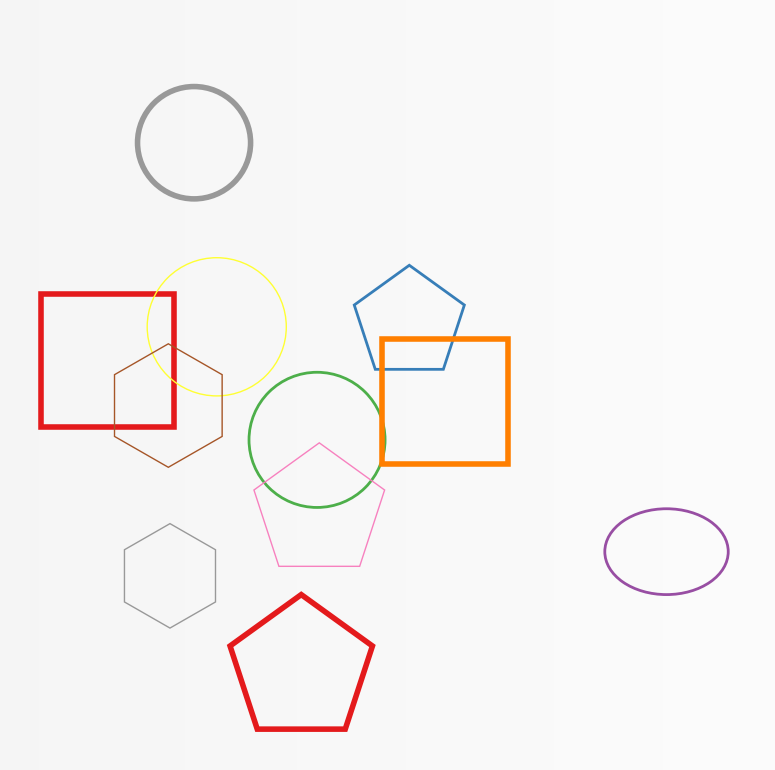[{"shape": "square", "thickness": 2, "radius": 0.43, "center": [0.139, 0.532]}, {"shape": "pentagon", "thickness": 2, "radius": 0.48, "center": [0.389, 0.131]}, {"shape": "pentagon", "thickness": 1, "radius": 0.37, "center": [0.528, 0.581]}, {"shape": "circle", "thickness": 1, "radius": 0.44, "center": [0.409, 0.429]}, {"shape": "oval", "thickness": 1, "radius": 0.4, "center": [0.86, 0.284]}, {"shape": "square", "thickness": 2, "radius": 0.41, "center": [0.575, 0.479]}, {"shape": "circle", "thickness": 0.5, "radius": 0.45, "center": [0.28, 0.576]}, {"shape": "hexagon", "thickness": 0.5, "radius": 0.4, "center": [0.217, 0.473]}, {"shape": "pentagon", "thickness": 0.5, "radius": 0.44, "center": [0.412, 0.336]}, {"shape": "circle", "thickness": 2, "radius": 0.36, "center": [0.25, 0.815]}, {"shape": "hexagon", "thickness": 0.5, "radius": 0.34, "center": [0.219, 0.252]}]